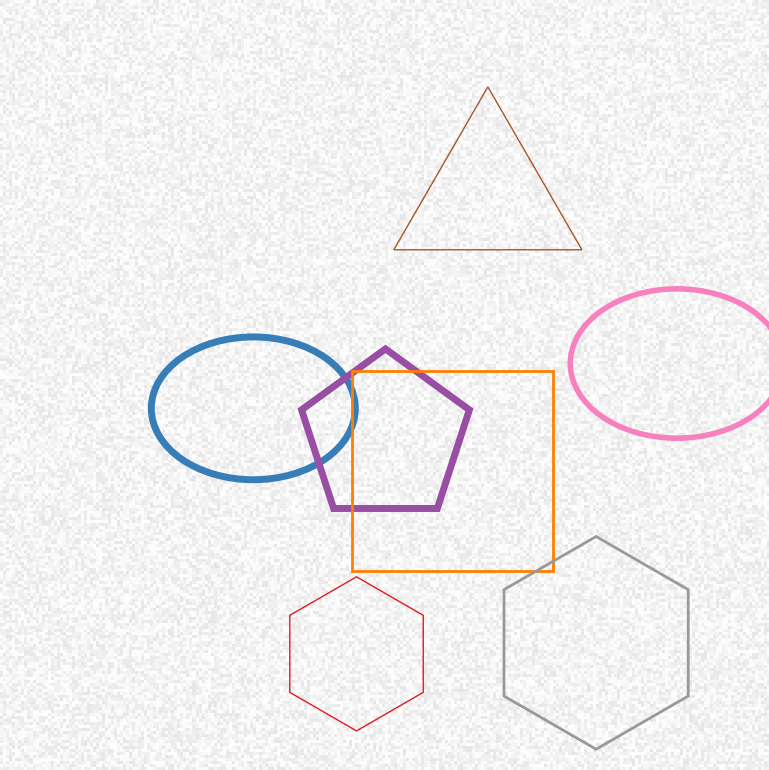[{"shape": "hexagon", "thickness": 0.5, "radius": 0.5, "center": [0.463, 0.151]}, {"shape": "oval", "thickness": 2.5, "radius": 0.66, "center": [0.329, 0.47]}, {"shape": "pentagon", "thickness": 2.5, "radius": 0.57, "center": [0.501, 0.432]}, {"shape": "square", "thickness": 1, "radius": 0.65, "center": [0.588, 0.389]}, {"shape": "triangle", "thickness": 0.5, "radius": 0.71, "center": [0.634, 0.746]}, {"shape": "oval", "thickness": 2, "radius": 0.69, "center": [0.879, 0.528]}, {"shape": "hexagon", "thickness": 1, "radius": 0.69, "center": [0.774, 0.165]}]